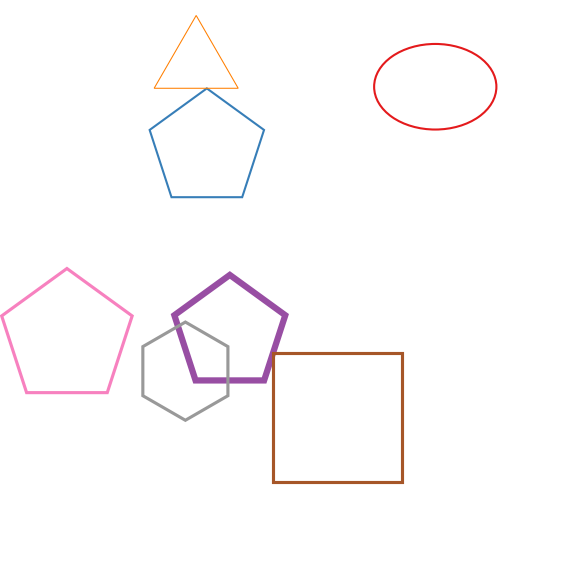[{"shape": "oval", "thickness": 1, "radius": 0.53, "center": [0.754, 0.849]}, {"shape": "pentagon", "thickness": 1, "radius": 0.52, "center": [0.358, 0.742]}, {"shape": "pentagon", "thickness": 3, "radius": 0.5, "center": [0.398, 0.422]}, {"shape": "triangle", "thickness": 0.5, "radius": 0.42, "center": [0.34, 0.888]}, {"shape": "square", "thickness": 1.5, "radius": 0.56, "center": [0.584, 0.277]}, {"shape": "pentagon", "thickness": 1.5, "radius": 0.59, "center": [0.116, 0.415]}, {"shape": "hexagon", "thickness": 1.5, "radius": 0.43, "center": [0.321, 0.356]}]